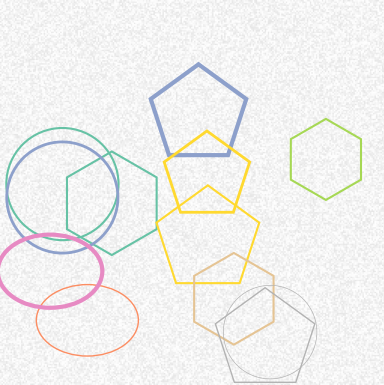[{"shape": "hexagon", "thickness": 1.5, "radius": 0.67, "center": [0.29, 0.472]}, {"shape": "circle", "thickness": 1.5, "radius": 0.73, "center": [0.162, 0.522]}, {"shape": "oval", "thickness": 1, "radius": 0.66, "center": [0.227, 0.168]}, {"shape": "pentagon", "thickness": 3, "radius": 0.65, "center": [0.516, 0.703]}, {"shape": "circle", "thickness": 2, "radius": 0.72, "center": [0.162, 0.487]}, {"shape": "oval", "thickness": 3, "radius": 0.68, "center": [0.13, 0.296]}, {"shape": "hexagon", "thickness": 1.5, "radius": 0.53, "center": [0.846, 0.586]}, {"shape": "pentagon", "thickness": 1.5, "radius": 0.7, "center": [0.54, 0.378]}, {"shape": "pentagon", "thickness": 2, "radius": 0.58, "center": [0.538, 0.543]}, {"shape": "hexagon", "thickness": 1.5, "radius": 0.6, "center": [0.607, 0.224]}, {"shape": "pentagon", "thickness": 1, "radius": 0.68, "center": [0.689, 0.117]}, {"shape": "circle", "thickness": 0.5, "radius": 0.61, "center": [0.702, 0.137]}]